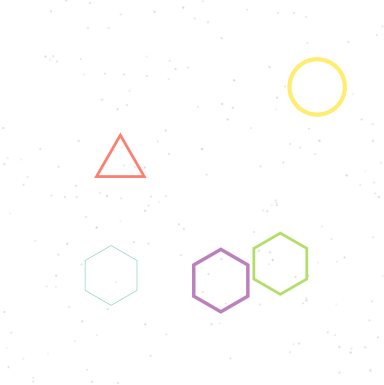[{"shape": "hexagon", "thickness": 0.5, "radius": 0.39, "center": [0.289, 0.285]}, {"shape": "triangle", "thickness": 2, "radius": 0.36, "center": [0.313, 0.577]}, {"shape": "hexagon", "thickness": 2, "radius": 0.4, "center": [0.728, 0.315]}, {"shape": "hexagon", "thickness": 2.5, "radius": 0.41, "center": [0.574, 0.271]}, {"shape": "circle", "thickness": 3, "radius": 0.36, "center": [0.824, 0.774]}]